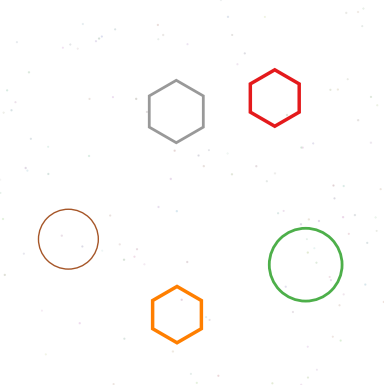[{"shape": "hexagon", "thickness": 2.5, "radius": 0.37, "center": [0.714, 0.745]}, {"shape": "circle", "thickness": 2, "radius": 0.47, "center": [0.794, 0.312]}, {"shape": "hexagon", "thickness": 2.5, "radius": 0.37, "center": [0.46, 0.183]}, {"shape": "circle", "thickness": 1, "radius": 0.39, "center": [0.178, 0.379]}, {"shape": "hexagon", "thickness": 2, "radius": 0.41, "center": [0.458, 0.71]}]